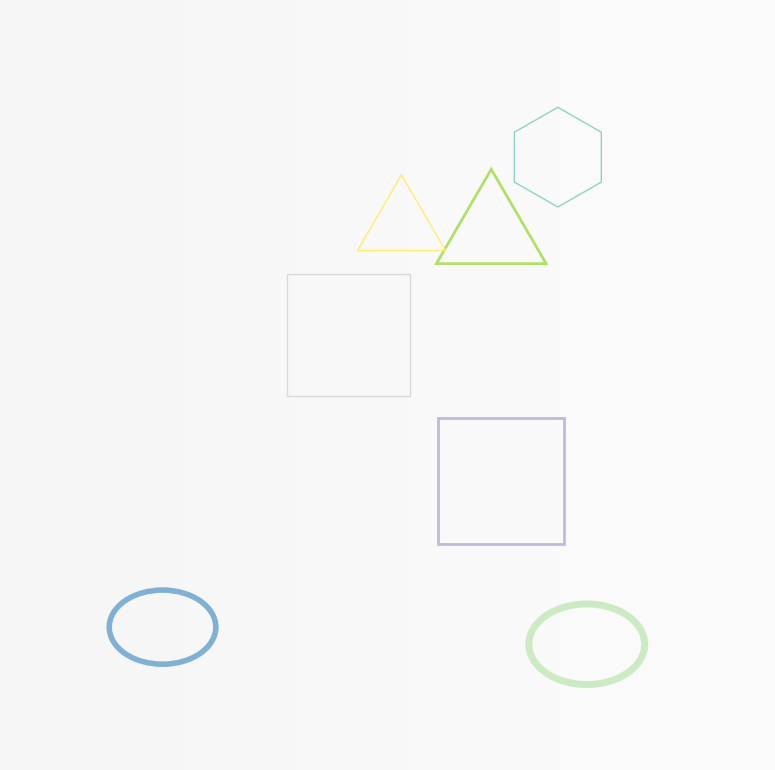[{"shape": "hexagon", "thickness": 0.5, "radius": 0.32, "center": [0.72, 0.796]}, {"shape": "square", "thickness": 1, "radius": 0.41, "center": [0.646, 0.375]}, {"shape": "oval", "thickness": 2, "radius": 0.34, "center": [0.21, 0.186]}, {"shape": "triangle", "thickness": 1, "radius": 0.41, "center": [0.634, 0.698]}, {"shape": "square", "thickness": 0.5, "radius": 0.39, "center": [0.45, 0.565]}, {"shape": "oval", "thickness": 2.5, "radius": 0.37, "center": [0.757, 0.163]}, {"shape": "triangle", "thickness": 0.5, "radius": 0.33, "center": [0.518, 0.707]}]